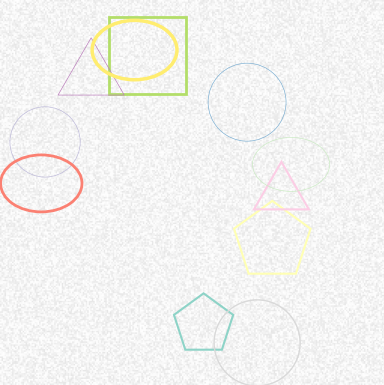[{"shape": "pentagon", "thickness": 1.5, "radius": 0.4, "center": [0.529, 0.157]}, {"shape": "pentagon", "thickness": 1.5, "radius": 0.52, "center": [0.707, 0.374]}, {"shape": "circle", "thickness": 0.5, "radius": 0.46, "center": [0.117, 0.631]}, {"shape": "oval", "thickness": 2, "radius": 0.53, "center": [0.107, 0.524]}, {"shape": "circle", "thickness": 0.5, "radius": 0.51, "center": [0.642, 0.735]}, {"shape": "square", "thickness": 2, "radius": 0.5, "center": [0.383, 0.856]}, {"shape": "triangle", "thickness": 1.5, "radius": 0.41, "center": [0.731, 0.497]}, {"shape": "circle", "thickness": 1, "radius": 0.56, "center": [0.668, 0.109]}, {"shape": "triangle", "thickness": 0.5, "radius": 0.5, "center": [0.237, 0.803]}, {"shape": "oval", "thickness": 0.5, "radius": 0.5, "center": [0.756, 0.573]}, {"shape": "oval", "thickness": 2.5, "radius": 0.55, "center": [0.35, 0.87]}]